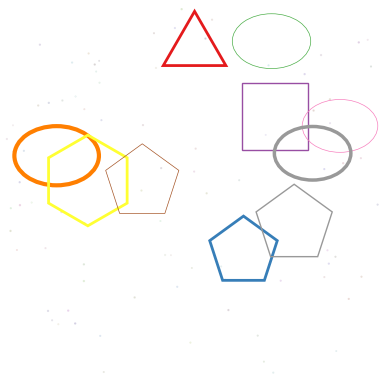[{"shape": "triangle", "thickness": 2, "radius": 0.47, "center": [0.505, 0.877]}, {"shape": "pentagon", "thickness": 2, "radius": 0.46, "center": [0.632, 0.346]}, {"shape": "oval", "thickness": 0.5, "radius": 0.51, "center": [0.705, 0.893]}, {"shape": "square", "thickness": 1, "radius": 0.43, "center": [0.714, 0.698]}, {"shape": "oval", "thickness": 3, "radius": 0.55, "center": [0.147, 0.596]}, {"shape": "hexagon", "thickness": 2, "radius": 0.59, "center": [0.228, 0.531]}, {"shape": "pentagon", "thickness": 0.5, "radius": 0.5, "center": [0.37, 0.527]}, {"shape": "oval", "thickness": 0.5, "radius": 0.49, "center": [0.883, 0.673]}, {"shape": "pentagon", "thickness": 1, "radius": 0.52, "center": [0.764, 0.417]}, {"shape": "oval", "thickness": 2.5, "radius": 0.5, "center": [0.812, 0.602]}]